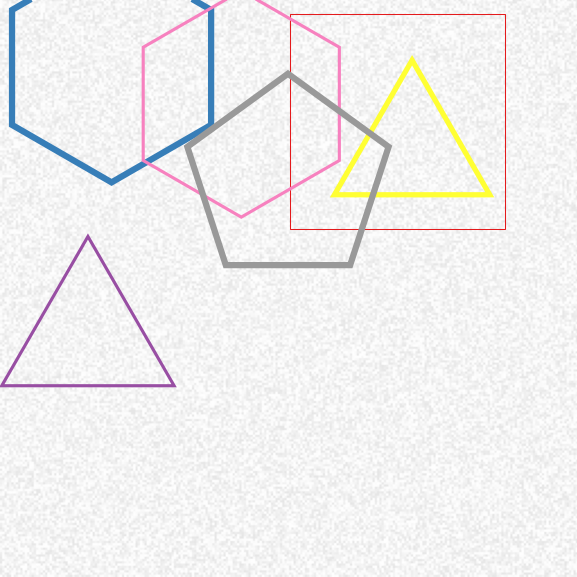[{"shape": "square", "thickness": 0.5, "radius": 0.93, "center": [0.688, 0.788]}, {"shape": "hexagon", "thickness": 3, "radius": 1.0, "center": [0.193, 0.882]}, {"shape": "triangle", "thickness": 1.5, "radius": 0.86, "center": [0.152, 0.417]}, {"shape": "triangle", "thickness": 2.5, "radius": 0.78, "center": [0.714, 0.74]}, {"shape": "hexagon", "thickness": 1.5, "radius": 0.98, "center": [0.418, 0.819]}, {"shape": "pentagon", "thickness": 3, "radius": 0.92, "center": [0.499, 0.688]}]